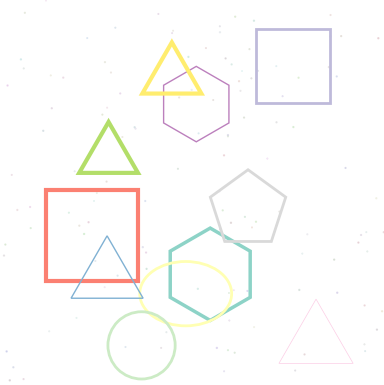[{"shape": "hexagon", "thickness": 2.5, "radius": 0.6, "center": [0.546, 0.288]}, {"shape": "oval", "thickness": 2, "radius": 0.6, "center": [0.482, 0.237]}, {"shape": "square", "thickness": 2, "radius": 0.48, "center": [0.762, 0.828]}, {"shape": "square", "thickness": 3, "radius": 0.6, "center": [0.239, 0.388]}, {"shape": "triangle", "thickness": 1, "radius": 0.54, "center": [0.278, 0.279]}, {"shape": "triangle", "thickness": 3, "radius": 0.44, "center": [0.282, 0.595]}, {"shape": "triangle", "thickness": 0.5, "radius": 0.56, "center": [0.821, 0.112]}, {"shape": "pentagon", "thickness": 2, "radius": 0.51, "center": [0.644, 0.456]}, {"shape": "hexagon", "thickness": 1, "radius": 0.49, "center": [0.51, 0.73]}, {"shape": "circle", "thickness": 2, "radius": 0.44, "center": [0.368, 0.103]}, {"shape": "triangle", "thickness": 3, "radius": 0.44, "center": [0.446, 0.801]}]